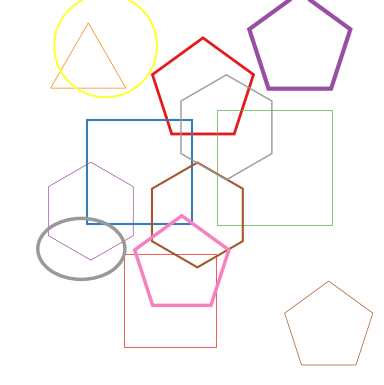[{"shape": "square", "thickness": 0.5, "radius": 0.6, "center": [0.442, 0.219]}, {"shape": "pentagon", "thickness": 2, "radius": 0.69, "center": [0.527, 0.764]}, {"shape": "square", "thickness": 1.5, "radius": 0.68, "center": [0.363, 0.554]}, {"shape": "square", "thickness": 0.5, "radius": 0.75, "center": [0.712, 0.565]}, {"shape": "hexagon", "thickness": 0.5, "radius": 0.64, "center": [0.236, 0.452]}, {"shape": "pentagon", "thickness": 3, "radius": 0.69, "center": [0.779, 0.881]}, {"shape": "triangle", "thickness": 0.5, "radius": 0.56, "center": [0.229, 0.828]}, {"shape": "circle", "thickness": 1.5, "radius": 0.67, "center": [0.274, 0.881]}, {"shape": "hexagon", "thickness": 1.5, "radius": 0.68, "center": [0.513, 0.442]}, {"shape": "pentagon", "thickness": 0.5, "radius": 0.6, "center": [0.854, 0.149]}, {"shape": "pentagon", "thickness": 2.5, "radius": 0.64, "center": [0.472, 0.311]}, {"shape": "hexagon", "thickness": 1, "radius": 0.68, "center": [0.588, 0.669]}, {"shape": "oval", "thickness": 2.5, "radius": 0.57, "center": [0.211, 0.354]}]